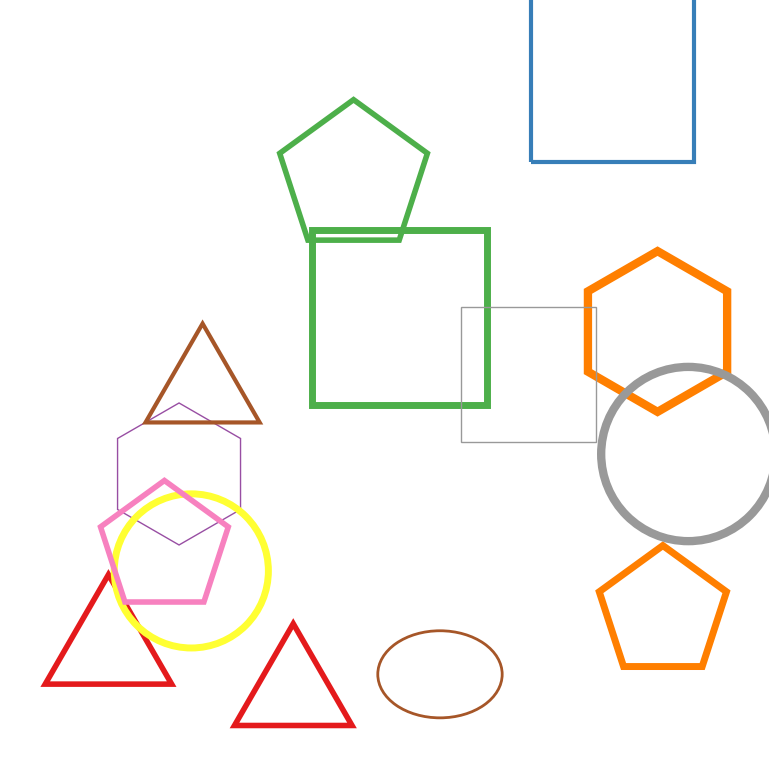[{"shape": "triangle", "thickness": 2, "radius": 0.47, "center": [0.141, 0.159]}, {"shape": "triangle", "thickness": 2, "radius": 0.44, "center": [0.381, 0.102]}, {"shape": "square", "thickness": 1.5, "radius": 0.53, "center": [0.795, 0.896]}, {"shape": "pentagon", "thickness": 2, "radius": 0.5, "center": [0.459, 0.77]}, {"shape": "square", "thickness": 2.5, "radius": 0.57, "center": [0.519, 0.588]}, {"shape": "hexagon", "thickness": 0.5, "radius": 0.46, "center": [0.233, 0.384]}, {"shape": "hexagon", "thickness": 3, "radius": 0.52, "center": [0.854, 0.569]}, {"shape": "pentagon", "thickness": 2.5, "radius": 0.43, "center": [0.861, 0.205]}, {"shape": "circle", "thickness": 2.5, "radius": 0.5, "center": [0.248, 0.259]}, {"shape": "oval", "thickness": 1, "radius": 0.4, "center": [0.571, 0.124]}, {"shape": "triangle", "thickness": 1.5, "radius": 0.43, "center": [0.263, 0.494]}, {"shape": "pentagon", "thickness": 2, "radius": 0.44, "center": [0.214, 0.289]}, {"shape": "square", "thickness": 0.5, "radius": 0.44, "center": [0.686, 0.513]}, {"shape": "circle", "thickness": 3, "radius": 0.57, "center": [0.894, 0.41]}]